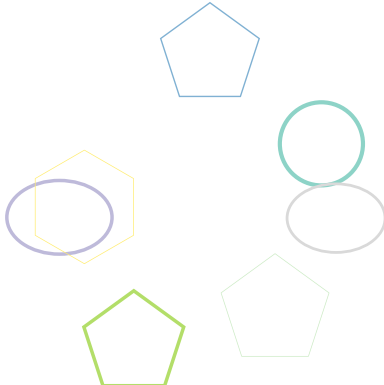[{"shape": "circle", "thickness": 3, "radius": 0.54, "center": [0.835, 0.626]}, {"shape": "oval", "thickness": 2.5, "radius": 0.68, "center": [0.154, 0.436]}, {"shape": "pentagon", "thickness": 1, "radius": 0.67, "center": [0.545, 0.858]}, {"shape": "pentagon", "thickness": 2.5, "radius": 0.68, "center": [0.348, 0.108]}, {"shape": "oval", "thickness": 2, "radius": 0.64, "center": [0.873, 0.433]}, {"shape": "pentagon", "thickness": 0.5, "radius": 0.74, "center": [0.714, 0.194]}, {"shape": "hexagon", "thickness": 0.5, "radius": 0.74, "center": [0.219, 0.463]}]